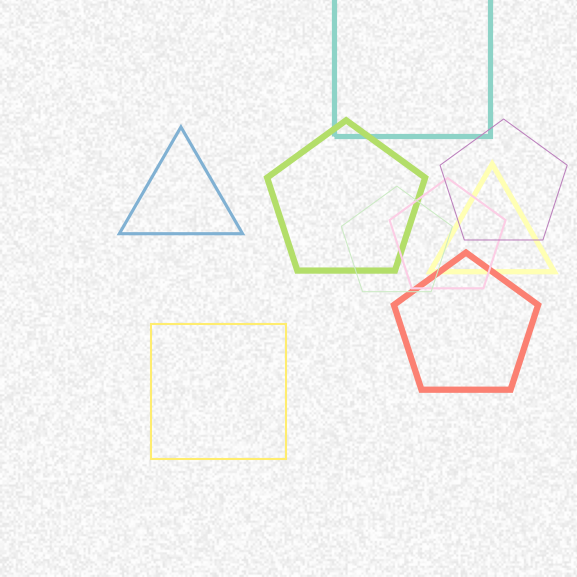[{"shape": "square", "thickness": 2.5, "radius": 0.68, "center": [0.713, 0.898]}, {"shape": "triangle", "thickness": 2.5, "radius": 0.62, "center": [0.852, 0.591]}, {"shape": "pentagon", "thickness": 3, "radius": 0.66, "center": [0.807, 0.431]}, {"shape": "triangle", "thickness": 1.5, "radius": 0.62, "center": [0.313, 0.656]}, {"shape": "pentagon", "thickness": 3, "radius": 0.72, "center": [0.599, 0.647]}, {"shape": "pentagon", "thickness": 1, "radius": 0.53, "center": [0.775, 0.585]}, {"shape": "pentagon", "thickness": 0.5, "radius": 0.58, "center": [0.872, 0.677]}, {"shape": "pentagon", "thickness": 0.5, "radius": 0.51, "center": [0.687, 0.576]}, {"shape": "square", "thickness": 1, "radius": 0.59, "center": [0.378, 0.321]}]